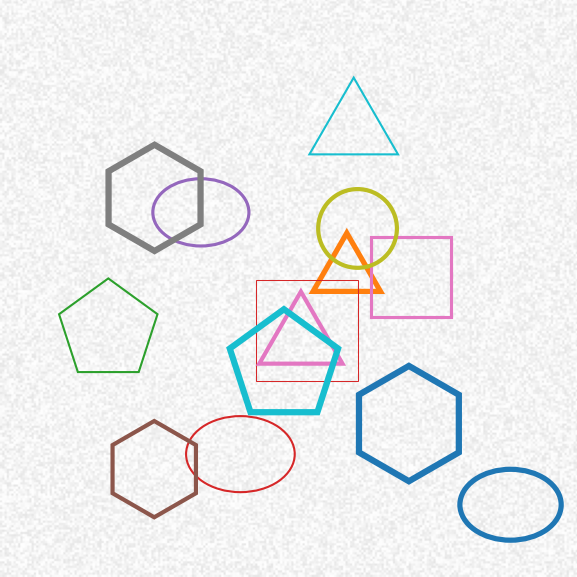[{"shape": "hexagon", "thickness": 3, "radius": 0.5, "center": [0.708, 0.266]}, {"shape": "oval", "thickness": 2.5, "radius": 0.44, "center": [0.884, 0.125]}, {"shape": "triangle", "thickness": 2.5, "radius": 0.34, "center": [0.601, 0.528]}, {"shape": "pentagon", "thickness": 1, "radius": 0.45, "center": [0.187, 0.427]}, {"shape": "square", "thickness": 0.5, "radius": 0.44, "center": [0.531, 0.427]}, {"shape": "oval", "thickness": 1, "radius": 0.47, "center": [0.416, 0.213]}, {"shape": "oval", "thickness": 1.5, "radius": 0.42, "center": [0.348, 0.631]}, {"shape": "hexagon", "thickness": 2, "radius": 0.42, "center": [0.267, 0.187]}, {"shape": "square", "thickness": 1.5, "radius": 0.35, "center": [0.712, 0.519]}, {"shape": "triangle", "thickness": 2, "radius": 0.42, "center": [0.521, 0.411]}, {"shape": "hexagon", "thickness": 3, "radius": 0.46, "center": [0.268, 0.657]}, {"shape": "circle", "thickness": 2, "radius": 0.34, "center": [0.619, 0.604]}, {"shape": "triangle", "thickness": 1, "radius": 0.44, "center": [0.612, 0.776]}, {"shape": "pentagon", "thickness": 3, "radius": 0.49, "center": [0.492, 0.365]}]